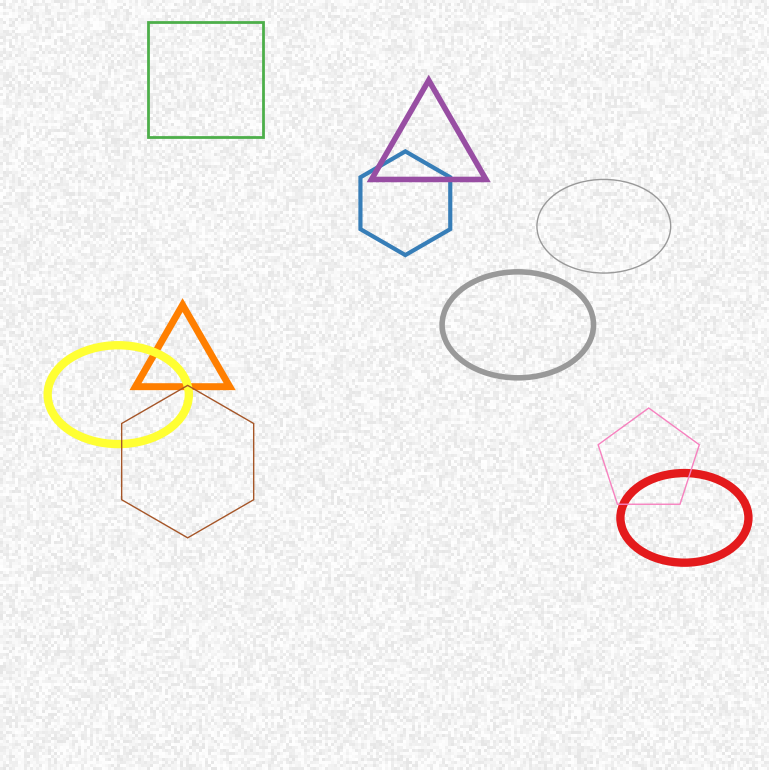[{"shape": "oval", "thickness": 3, "radius": 0.42, "center": [0.889, 0.327]}, {"shape": "hexagon", "thickness": 1.5, "radius": 0.34, "center": [0.526, 0.736]}, {"shape": "square", "thickness": 1, "radius": 0.37, "center": [0.267, 0.896]}, {"shape": "triangle", "thickness": 2, "radius": 0.43, "center": [0.557, 0.81]}, {"shape": "triangle", "thickness": 2.5, "radius": 0.35, "center": [0.237, 0.533]}, {"shape": "oval", "thickness": 3, "radius": 0.46, "center": [0.154, 0.487]}, {"shape": "hexagon", "thickness": 0.5, "radius": 0.49, "center": [0.244, 0.401]}, {"shape": "pentagon", "thickness": 0.5, "radius": 0.35, "center": [0.842, 0.401]}, {"shape": "oval", "thickness": 0.5, "radius": 0.43, "center": [0.784, 0.706]}, {"shape": "oval", "thickness": 2, "radius": 0.49, "center": [0.672, 0.578]}]